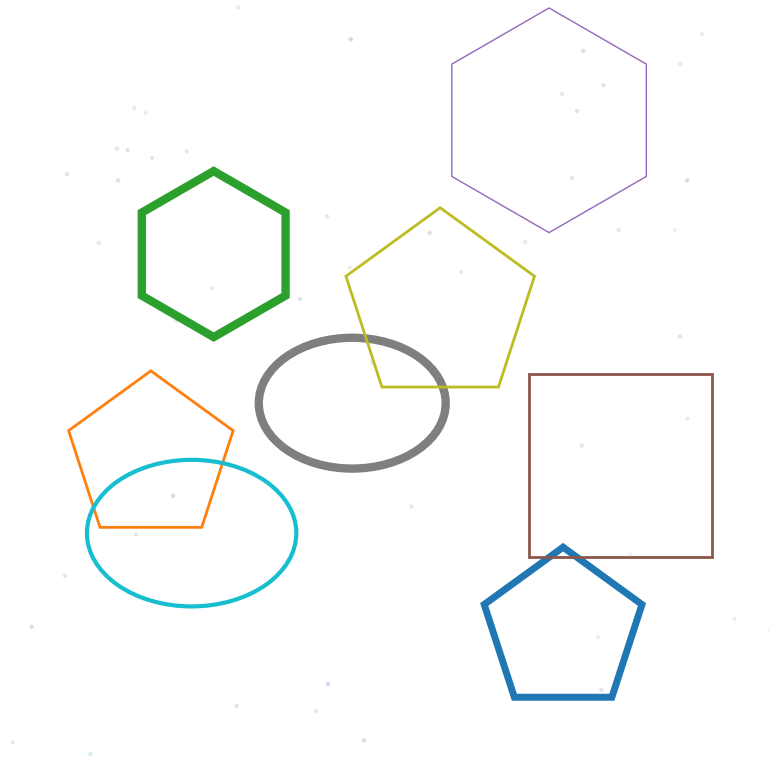[{"shape": "pentagon", "thickness": 2.5, "radius": 0.54, "center": [0.731, 0.182]}, {"shape": "pentagon", "thickness": 1, "radius": 0.56, "center": [0.196, 0.406]}, {"shape": "hexagon", "thickness": 3, "radius": 0.54, "center": [0.278, 0.67]}, {"shape": "hexagon", "thickness": 0.5, "radius": 0.73, "center": [0.713, 0.844]}, {"shape": "square", "thickness": 1, "radius": 0.59, "center": [0.806, 0.395]}, {"shape": "oval", "thickness": 3, "radius": 0.61, "center": [0.457, 0.476]}, {"shape": "pentagon", "thickness": 1, "radius": 0.64, "center": [0.572, 0.601]}, {"shape": "oval", "thickness": 1.5, "radius": 0.68, "center": [0.249, 0.308]}]